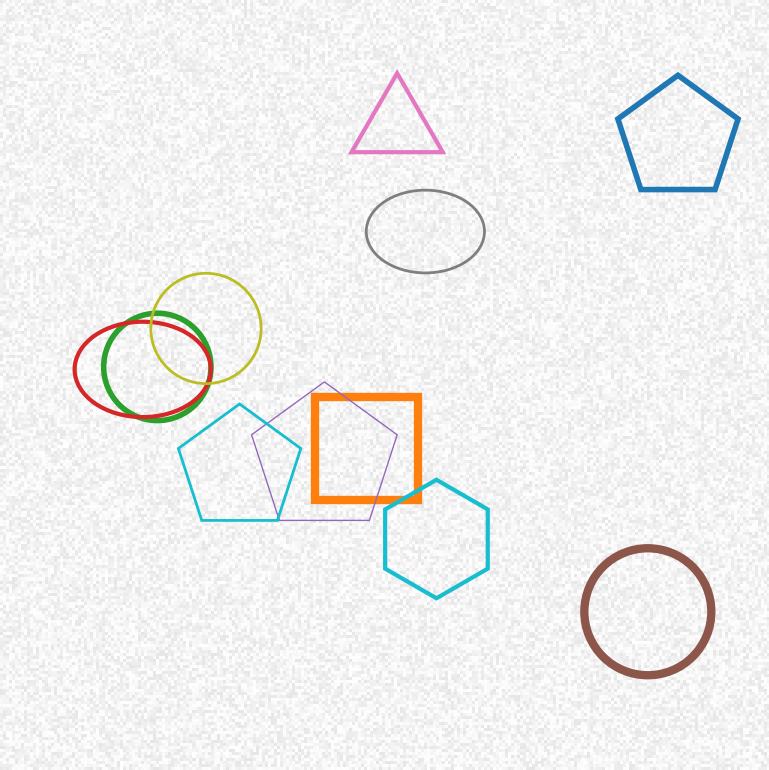[{"shape": "pentagon", "thickness": 2, "radius": 0.41, "center": [0.88, 0.82]}, {"shape": "square", "thickness": 3, "radius": 0.34, "center": [0.476, 0.417]}, {"shape": "circle", "thickness": 2, "radius": 0.35, "center": [0.204, 0.523]}, {"shape": "oval", "thickness": 1.5, "radius": 0.44, "center": [0.185, 0.52]}, {"shape": "pentagon", "thickness": 0.5, "radius": 0.5, "center": [0.421, 0.405]}, {"shape": "circle", "thickness": 3, "radius": 0.41, "center": [0.841, 0.206]}, {"shape": "triangle", "thickness": 1.5, "radius": 0.34, "center": [0.516, 0.837]}, {"shape": "oval", "thickness": 1, "radius": 0.38, "center": [0.552, 0.699]}, {"shape": "circle", "thickness": 1, "radius": 0.36, "center": [0.268, 0.573]}, {"shape": "hexagon", "thickness": 1.5, "radius": 0.38, "center": [0.567, 0.3]}, {"shape": "pentagon", "thickness": 1, "radius": 0.42, "center": [0.311, 0.392]}]